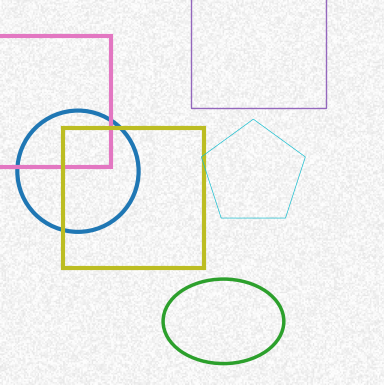[{"shape": "circle", "thickness": 3, "radius": 0.79, "center": [0.203, 0.555]}, {"shape": "oval", "thickness": 2.5, "radius": 0.78, "center": [0.58, 0.165]}, {"shape": "square", "thickness": 1, "radius": 0.88, "center": [0.671, 0.895]}, {"shape": "square", "thickness": 3, "radius": 0.85, "center": [0.118, 0.736]}, {"shape": "square", "thickness": 3, "radius": 0.91, "center": [0.346, 0.486]}, {"shape": "pentagon", "thickness": 0.5, "radius": 0.71, "center": [0.658, 0.549]}]